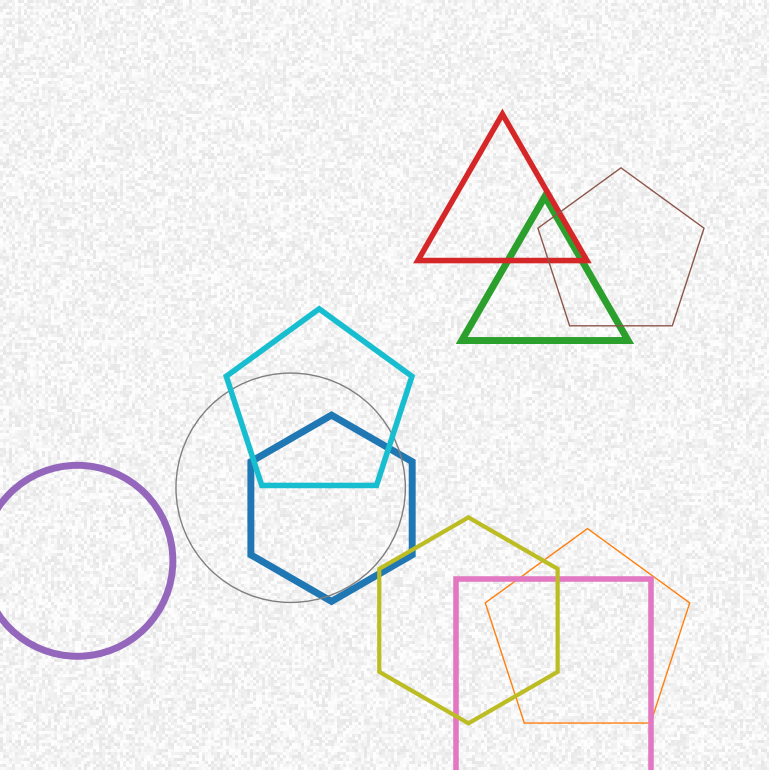[{"shape": "hexagon", "thickness": 2.5, "radius": 0.6, "center": [0.431, 0.34]}, {"shape": "pentagon", "thickness": 0.5, "radius": 0.7, "center": [0.763, 0.174]}, {"shape": "triangle", "thickness": 2.5, "radius": 0.62, "center": [0.708, 0.62]}, {"shape": "triangle", "thickness": 2, "radius": 0.63, "center": [0.652, 0.725]}, {"shape": "circle", "thickness": 2.5, "radius": 0.62, "center": [0.101, 0.272]}, {"shape": "pentagon", "thickness": 0.5, "radius": 0.57, "center": [0.806, 0.669]}, {"shape": "square", "thickness": 2, "radius": 0.63, "center": [0.719, 0.122]}, {"shape": "circle", "thickness": 0.5, "radius": 0.74, "center": [0.377, 0.367]}, {"shape": "hexagon", "thickness": 1.5, "radius": 0.67, "center": [0.608, 0.194]}, {"shape": "pentagon", "thickness": 2, "radius": 0.63, "center": [0.414, 0.472]}]